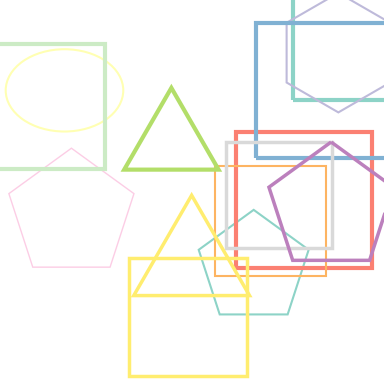[{"shape": "square", "thickness": 3, "radius": 0.67, "center": [0.895, 0.873]}, {"shape": "pentagon", "thickness": 1.5, "radius": 0.75, "center": [0.659, 0.305]}, {"shape": "oval", "thickness": 1.5, "radius": 0.76, "center": [0.167, 0.765]}, {"shape": "hexagon", "thickness": 1.5, "radius": 0.78, "center": [0.879, 0.863]}, {"shape": "square", "thickness": 3, "radius": 0.89, "center": [0.79, 0.481]}, {"shape": "square", "thickness": 3, "radius": 0.88, "center": [0.841, 0.765]}, {"shape": "square", "thickness": 1.5, "radius": 0.72, "center": [0.702, 0.426]}, {"shape": "triangle", "thickness": 3, "radius": 0.71, "center": [0.445, 0.63]}, {"shape": "pentagon", "thickness": 1, "radius": 0.85, "center": [0.185, 0.444]}, {"shape": "square", "thickness": 2.5, "radius": 0.69, "center": [0.724, 0.493]}, {"shape": "pentagon", "thickness": 2.5, "radius": 0.85, "center": [0.86, 0.461]}, {"shape": "square", "thickness": 3, "radius": 0.81, "center": [0.11, 0.724]}, {"shape": "square", "thickness": 2.5, "radius": 0.77, "center": [0.489, 0.177]}, {"shape": "triangle", "thickness": 2.5, "radius": 0.87, "center": [0.498, 0.319]}]